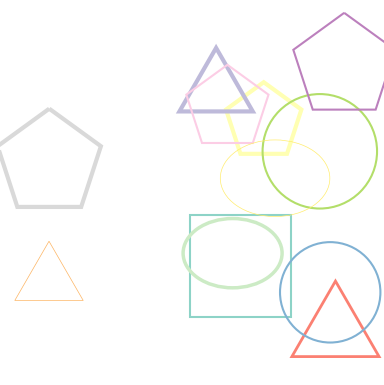[{"shape": "square", "thickness": 1.5, "radius": 0.66, "center": [0.625, 0.309]}, {"shape": "pentagon", "thickness": 3, "radius": 0.51, "center": [0.685, 0.684]}, {"shape": "triangle", "thickness": 3, "radius": 0.55, "center": [0.561, 0.766]}, {"shape": "triangle", "thickness": 2, "radius": 0.65, "center": [0.871, 0.139]}, {"shape": "circle", "thickness": 1.5, "radius": 0.65, "center": [0.858, 0.241]}, {"shape": "triangle", "thickness": 0.5, "radius": 0.51, "center": [0.127, 0.271]}, {"shape": "circle", "thickness": 1.5, "radius": 0.74, "center": [0.831, 0.607]}, {"shape": "pentagon", "thickness": 1.5, "radius": 0.56, "center": [0.591, 0.719]}, {"shape": "pentagon", "thickness": 3, "radius": 0.71, "center": [0.128, 0.577]}, {"shape": "pentagon", "thickness": 1.5, "radius": 0.69, "center": [0.894, 0.828]}, {"shape": "oval", "thickness": 2.5, "radius": 0.64, "center": [0.604, 0.342]}, {"shape": "oval", "thickness": 0.5, "radius": 0.71, "center": [0.714, 0.537]}]